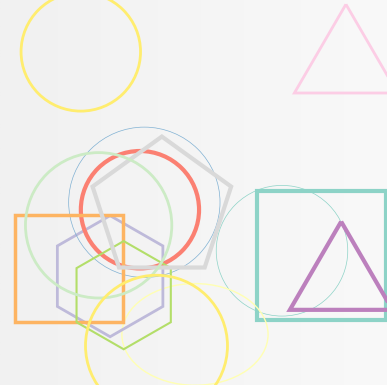[{"shape": "square", "thickness": 3, "radius": 0.84, "center": [0.829, 0.337]}, {"shape": "circle", "thickness": 0.5, "radius": 0.85, "center": [0.728, 0.349]}, {"shape": "oval", "thickness": 1, "radius": 0.94, "center": [0.503, 0.131]}, {"shape": "hexagon", "thickness": 2, "radius": 0.79, "center": [0.284, 0.283]}, {"shape": "circle", "thickness": 3, "radius": 0.76, "center": [0.361, 0.455]}, {"shape": "circle", "thickness": 0.5, "radius": 0.98, "center": [0.372, 0.475]}, {"shape": "square", "thickness": 2.5, "radius": 0.69, "center": [0.179, 0.301]}, {"shape": "hexagon", "thickness": 1.5, "radius": 0.7, "center": [0.319, 0.233]}, {"shape": "triangle", "thickness": 2, "radius": 0.77, "center": [0.893, 0.835]}, {"shape": "pentagon", "thickness": 3, "radius": 0.94, "center": [0.418, 0.457]}, {"shape": "triangle", "thickness": 3, "radius": 0.76, "center": [0.88, 0.272]}, {"shape": "circle", "thickness": 2, "radius": 0.94, "center": [0.255, 0.415]}, {"shape": "circle", "thickness": 2, "radius": 0.77, "center": [0.209, 0.866]}, {"shape": "circle", "thickness": 2, "radius": 0.92, "center": [0.404, 0.102]}]